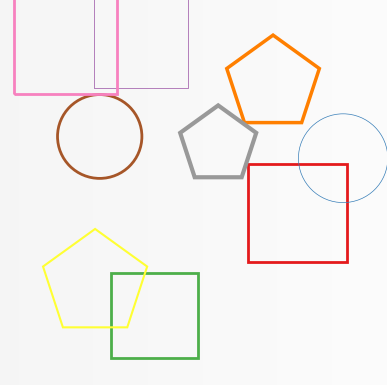[{"shape": "square", "thickness": 2, "radius": 0.64, "center": [0.767, 0.447]}, {"shape": "circle", "thickness": 0.5, "radius": 0.58, "center": [0.885, 0.589]}, {"shape": "square", "thickness": 2, "radius": 0.56, "center": [0.399, 0.18]}, {"shape": "square", "thickness": 0.5, "radius": 0.61, "center": [0.365, 0.893]}, {"shape": "pentagon", "thickness": 2.5, "radius": 0.63, "center": [0.705, 0.783]}, {"shape": "pentagon", "thickness": 1.5, "radius": 0.71, "center": [0.245, 0.264]}, {"shape": "circle", "thickness": 2, "radius": 0.54, "center": [0.257, 0.645]}, {"shape": "square", "thickness": 2, "radius": 0.67, "center": [0.17, 0.889]}, {"shape": "pentagon", "thickness": 3, "radius": 0.52, "center": [0.563, 0.623]}]